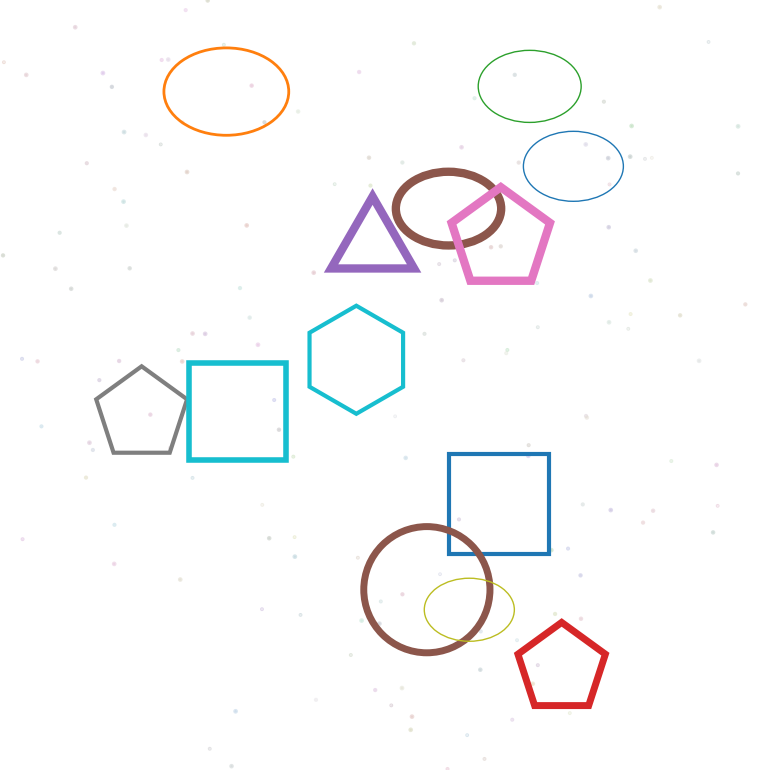[{"shape": "oval", "thickness": 0.5, "radius": 0.32, "center": [0.745, 0.784]}, {"shape": "square", "thickness": 1.5, "radius": 0.32, "center": [0.648, 0.346]}, {"shape": "oval", "thickness": 1, "radius": 0.41, "center": [0.294, 0.881]}, {"shape": "oval", "thickness": 0.5, "radius": 0.33, "center": [0.688, 0.888]}, {"shape": "pentagon", "thickness": 2.5, "radius": 0.3, "center": [0.729, 0.132]}, {"shape": "triangle", "thickness": 3, "radius": 0.31, "center": [0.484, 0.682]}, {"shape": "circle", "thickness": 2.5, "radius": 0.41, "center": [0.554, 0.234]}, {"shape": "oval", "thickness": 3, "radius": 0.34, "center": [0.582, 0.729]}, {"shape": "pentagon", "thickness": 3, "radius": 0.34, "center": [0.65, 0.69]}, {"shape": "pentagon", "thickness": 1.5, "radius": 0.31, "center": [0.184, 0.462]}, {"shape": "oval", "thickness": 0.5, "radius": 0.29, "center": [0.609, 0.208]}, {"shape": "square", "thickness": 2, "radius": 0.31, "center": [0.308, 0.466]}, {"shape": "hexagon", "thickness": 1.5, "radius": 0.35, "center": [0.463, 0.533]}]